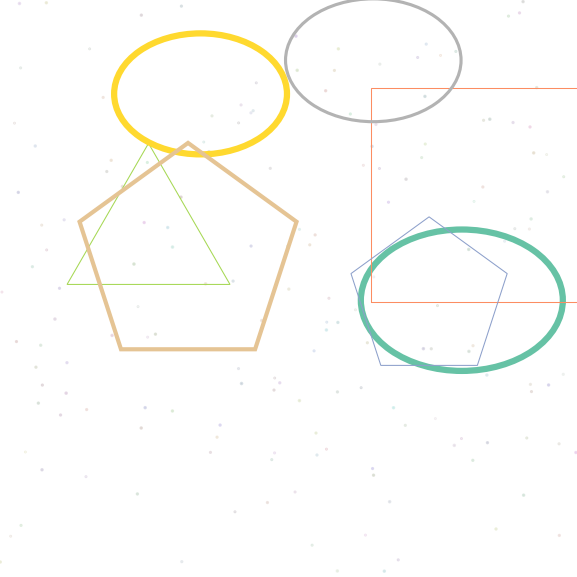[{"shape": "oval", "thickness": 3, "radius": 0.87, "center": [0.8, 0.479]}, {"shape": "square", "thickness": 0.5, "radius": 0.93, "center": [0.828, 0.662]}, {"shape": "pentagon", "thickness": 0.5, "radius": 0.71, "center": [0.743, 0.481]}, {"shape": "triangle", "thickness": 0.5, "radius": 0.81, "center": [0.257, 0.588]}, {"shape": "oval", "thickness": 3, "radius": 0.75, "center": [0.347, 0.837]}, {"shape": "pentagon", "thickness": 2, "radius": 0.99, "center": [0.326, 0.554]}, {"shape": "oval", "thickness": 1.5, "radius": 0.76, "center": [0.646, 0.895]}]